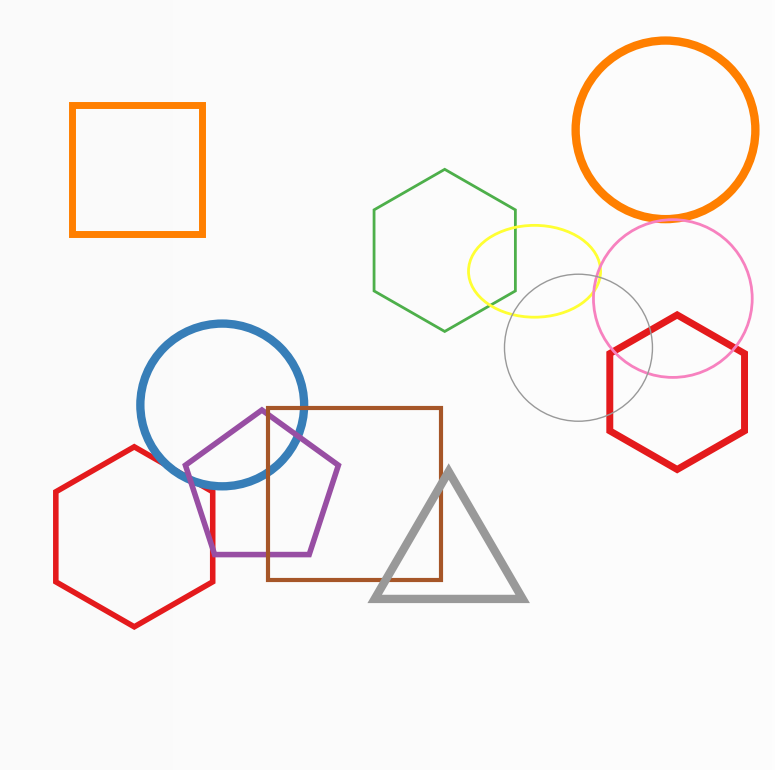[{"shape": "hexagon", "thickness": 2.5, "radius": 0.5, "center": [0.874, 0.491]}, {"shape": "hexagon", "thickness": 2, "radius": 0.58, "center": [0.173, 0.303]}, {"shape": "circle", "thickness": 3, "radius": 0.53, "center": [0.287, 0.474]}, {"shape": "hexagon", "thickness": 1, "radius": 0.53, "center": [0.574, 0.675]}, {"shape": "pentagon", "thickness": 2, "radius": 0.52, "center": [0.338, 0.364]}, {"shape": "square", "thickness": 2.5, "radius": 0.42, "center": [0.176, 0.78]}, {"shape": "circle", "thickness": 3, "radius": 0.58, "center": [0.859, 0.831]}, {"shape": "oval", "thickness": 1, "radius": 0.43, "center": [0.69, 0.648]}, {"shape": "square", "thickness": 1.5, "radius": 0.56, "center": [0.458, 0.358]}, {"shape": "circle", "thickness": 1, "radius": 0.51, "center": [0.868, 0.612]}, {"shape": "circle", "thickness": 0.5, "radius": 0.48, "center": [0.746, 0.548]}, {"shape": "triangle", "thickness": 3, "radius": 0.55, "center": [0.579, 0.277]}]